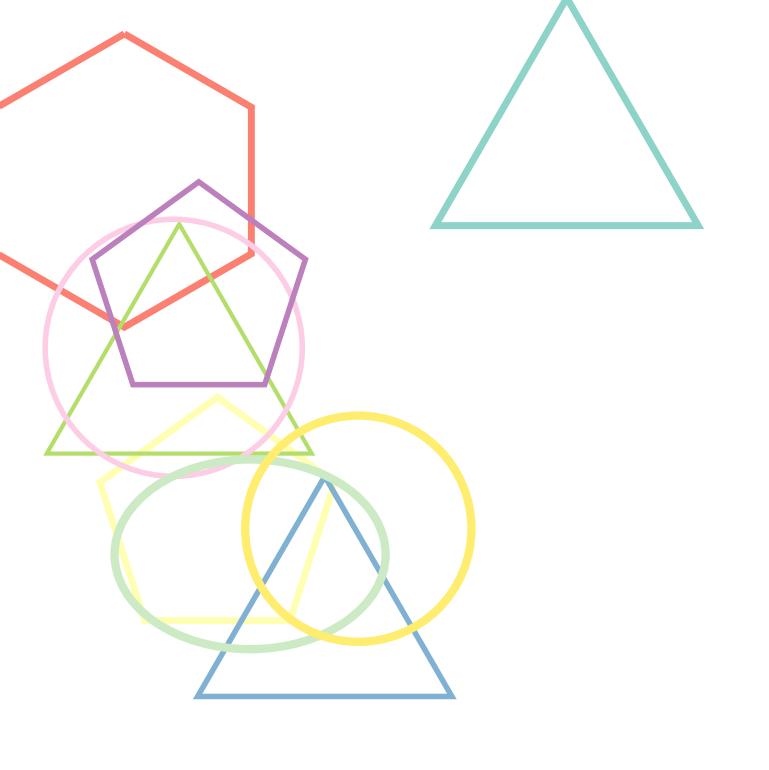[{"shape": "triangle", "thickness": 2.5, "radius": 0.99, "center": [0.736, 0.806]}, {"shape": "pentagon", "thickness": 2.5, "radius": 0.8, "center": [0.282, 0.324]}, {"shape": "hexagon", "thickness": 2.5, "radius": 0.95, "center": [0.162, 0.766]}, {"shape": "triangle", "thickness": 2, "radius": 0.95, "center": [0.422, 0.191]}, {"shape": "triangle", "thickness": 1.5, "radius": 0.99, "center": [0.233, 0.51]}, {"shape": "circle", "thickness": 2, "radius": 0.83, "center": [0.226, 0.548]}, {"shape": "pentagon", "thickness": 2, "radius": 0.73, "center": [0.258, 0.618]}, {"shape": "oval", "thickness": 3, "radius": 0.88, "center": [0.325, 0.28]}, {"shape": "circle", "thickness": 3, "radius": 0.73, "center": [0.465, 0.313]}]